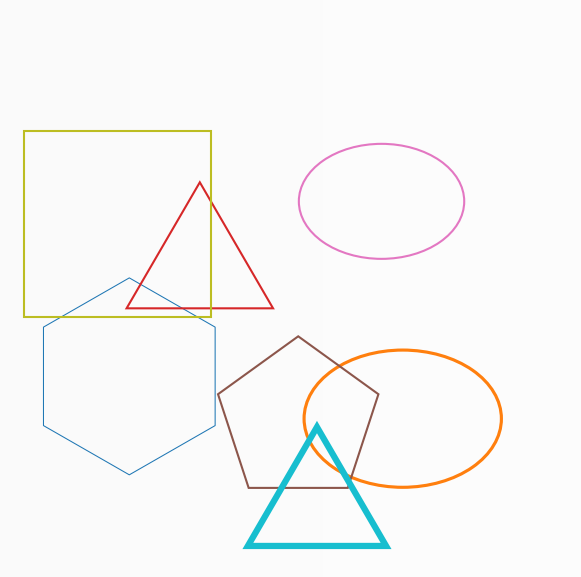[{"shape": "hexagon", "thickness": 0.5, "radius": 0.85, "center": [0.222, 0.347]}, {"shape": "oval", "thickness": 1.5, "radius": 0.85, "center": [0.693, 0.274]}, {"shape": "triangle", "thickness": 1, "radius": 0.73, "center": [0.344, 0.538]}, {"shape": "pentagon", "thickness": 1, "radius": 0.73, "center": [0.513, 0.272]}, {"shape": "oval", "thickness": 1, "radius": 0.71, "center": [0.656, 0.65]}, {"shape": "square", "thickness": 1, "radius": 0.8, "center": [0.202, 0.611]}, {"shape": "triangle", "thickness": 3, "radius": 0.69, "center": [0.545, 0.122]}]